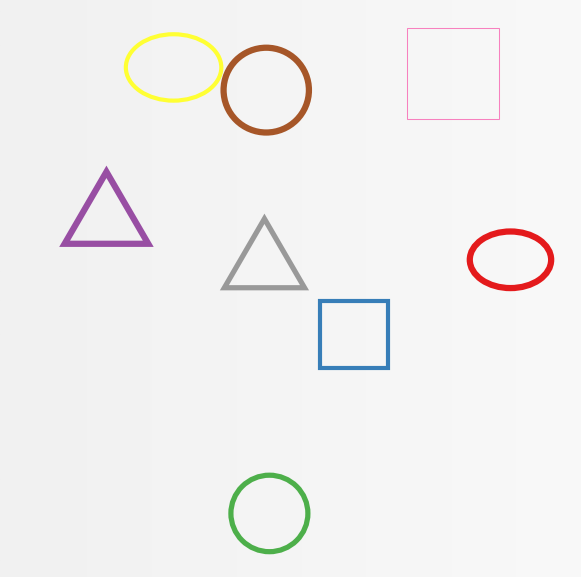[{"shape": "oval", "thickness": 3, "radius": 0.35, "center": [0.878, 0.549]}, {"shape": "square", "thickness": 2, "radius": 0.29, "center": [0.609, 0.42]}, {"shape": "circle", "thickness": 2.5, "radius": 0.33, "center": [0.463, 0.11]}, {"shape": "triangle", "thickness": 3, "radius": 0.42, "center": [0.183, 0.619]}, {"shape": "oval", "thickness": 2, "radius": 0.41, "center": [0.299, 0.882]}, {"shape": "circle", "thickness": 3, "radius": 0.37, "center": [0.458, 0.843]}, {"shape": "square", "thickness": 0.5, "radius": 0.39, "center": [0.779, 0.872]}, {"shape": "triangle", "thickness": 2.5, "radius": 0.4, "center": [0.455, 0.541]}]